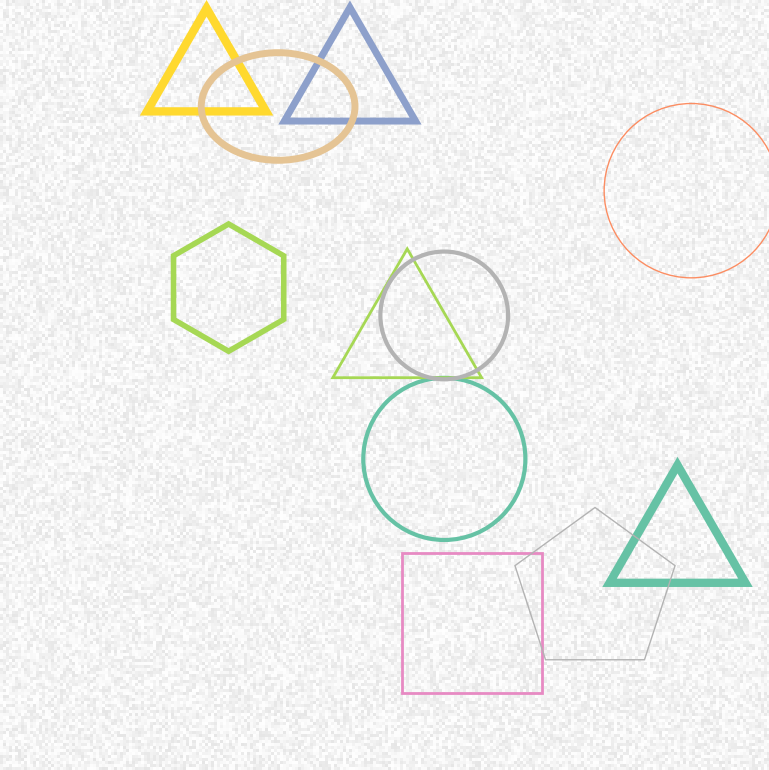[{"shape": "circle", "thickness": 1.5, "radius": 0.53, "center": [0.577, 0.404]}, {"shape": "triangle", "thickness": 3, "radius": 0.51, "center": [0.88, 0.294]}, {"shape": "circle", "thickness": 0.5, "radius": 0.57, "center": [0.898, 0.752]}, {"shape": "triangle", "thickness": 2.5, "radius": 0.49, "center": [0.454, 0.892]}, {"shape": "square", "thickness": 1, "radius": 0.46, "center": [0.613, 0.191]}, {"shape": "hexagon", "thickness": 2, "radius": 0.41, "center": [0.297, 0.626]}, {"shape": "triangle", "thickness": 1, "radius": 0.56, "center": [0.529, 0.565]}, {"shape": "triangle", "thickness": 3, "radius": 0.45, "center": [0.268, 0.9]}, {"shape": "oval", "thickness": 2.5, "radius": 0.5, "center": [0.361, 0.862]}, {"shape": "pentagon", "thickness": 0.5, "radius": 0.55, "center": [0.773, 0.232]}, {"shape": "circle", "thickness": 1.5, "radius": 0.41, "center": [0.577, 0.59]}]